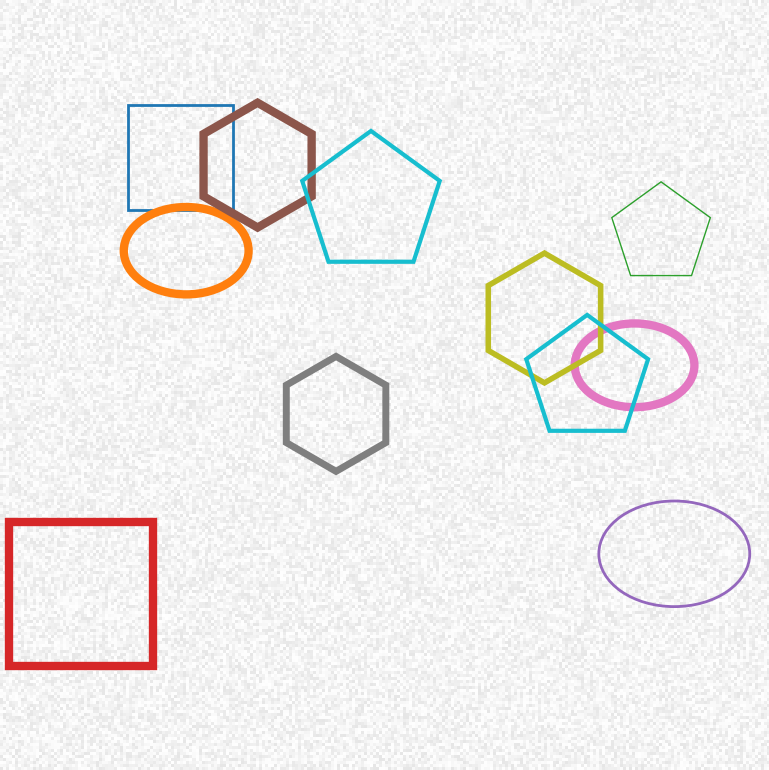[{"shape": "square", "thickness": 1, "radius": 0.34, "center": [0.234, 0.796]}, {"shape": "oval", "thickness": 3, "radius": 0.41, "center": [0.242, 0.674]}, {"shape": "pentagon", "thickness": 0.5, "radius": 0.34, "center": [0.859, 0.697]}, {"shape": "square", "thickness": 3, "radius": 0.47, "center": [0.105, 0.228]}, {"shape": "oval", "thickness": 1, "radius": 0.49, "center": [0.876, 0.281]}, {"shape": "hexagon", "thickness": 3, "radius": 0.41, "center": [0.335, 0.786]}, {"shape": "oval", "thickness": 3, "radius": 0.39, "center": [0.824, 0.526]}, {"shape": "hexagon", "thickness": 2.5, "radius": 0.37, "center": [0.436, 0.462]}, {"shape": "hexagon", "thickness": 2, "radius": 0.42, "center": [0.707, 0.587]}, {"shape": "pentagon", "thickness": 1.5, "radius": 0.47, "center": [0.482, 0.736]}, {"shape": "pentagon", "thickness": 1.5, "radius": 0.42, "center": [0.763, 0.508]}]